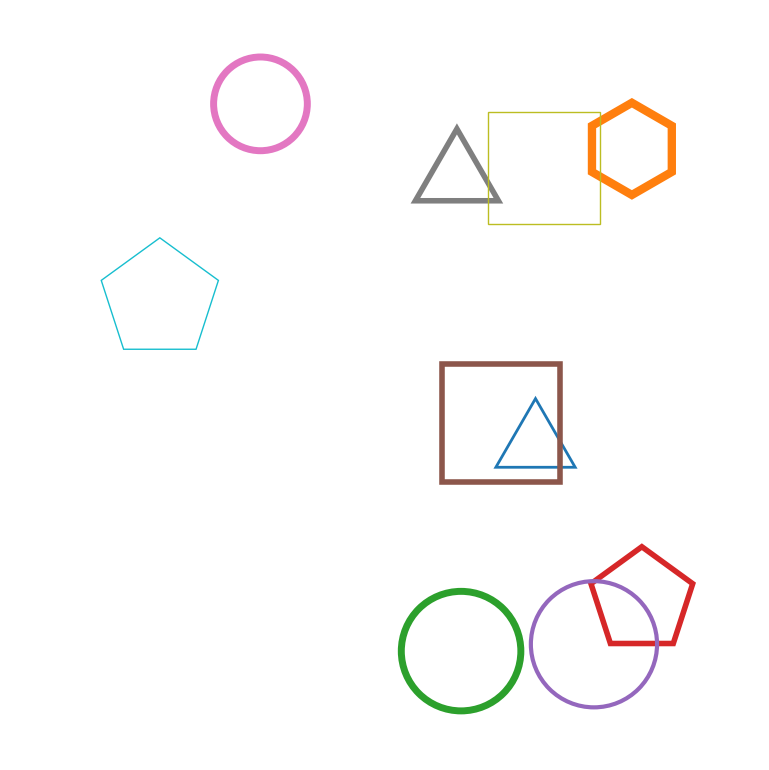[{"shape": "triangle", "thickness": 1, "radius": 0.3, "center": [0.695, 0.423]}, {"shape": "hexagon", "thickness": 3, "radius": 0.3, "center": [0.821, 0.807]}, {"shape": "circle", "thickness": 2.5, "radius": 0.39, "center": [0.599, 0.154]}, {"shape": "pentagon", "thickness": 2, "radius": 0.35, "center": [0.834, 0.22]}, {"shape": "circle", "thickness": 1.5, "radius": 0.41, "center": [0.771, 0.163]}, {"shape": "square", "thickness": 2, "radius": 0.38, "center": [0.651, 0.45]}, {"shape": "circle", "thickness": 2.5, "radius": 0.3, "center": [0.338, 0.865]}, {"shape": "triangle", "thickness": 2, "radius": 0.31, "center": [0.593, 0.77]}, {"shape": "square", "thickness": 0.5, "radius": 0.36, "center": [0.707, 0.782]}, {"shape": "pentagon", "thickness": 0.5, "radius": 0.4, "center": [0.208, 0.611]}]